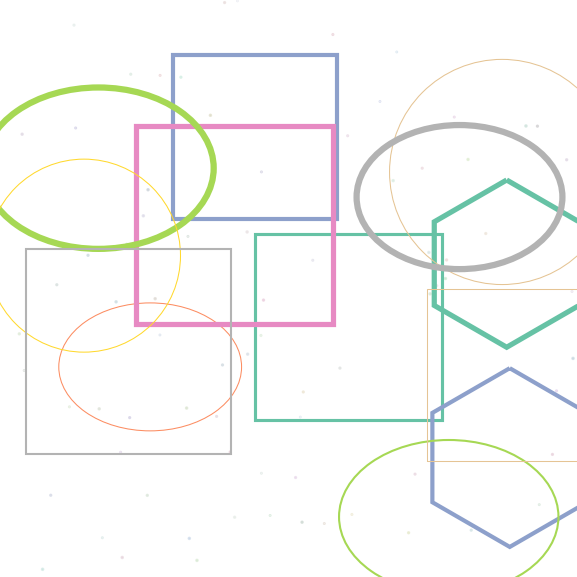[{"shape": "square", "thickness": 1.5, "radius": 0.81, "center": [0.603, 0.432]}, {"shape": "hexagon", "thickness": 2.5, "radius": 0.72, "center": [0.877, 0.543]}, {"shape": "oval", "thickness": 0.5, "radius": 0.79, "center": [0.26, 0.364]}, {"shape": "square", "thickness": 2, "radius": 0.71, "center": [0.442, 0.762]}, {"shape": "hexagon", "thickness": 2, "radius": 0.77, "center": [0.883, 0.207]}, {"shape": "square", "thickness": 2.5, "radius": 0.85, "center": [0.406, 0.609]}, {"shape": "oval", "thickness": 1, "radius": 0.95, "center": [0.777, 0.104]}, {"shape": "oval", "thickness": 3, "radius": 1.0, "center": [0.17, 0.708]}, {"shape": "circle", "thickness": 0.5, "radius": 0.84, "center": [0.145, 0.556]}, {"shape": "circle", "thickness": 0.5, "radius": 0.97, "center": [0.869, 0.701]}, {"shape": "square", "thickness": 0.5, "radius": 0.75, "center": [0.889, 0.35]}, {"shape": "oval", "thickness": 3, "radius": 0.89, "center": [0.796, 0.658]}, {"shape": "square", "thickness": 1, "radius": 0.89, "center": [0.222, 0.39]}]